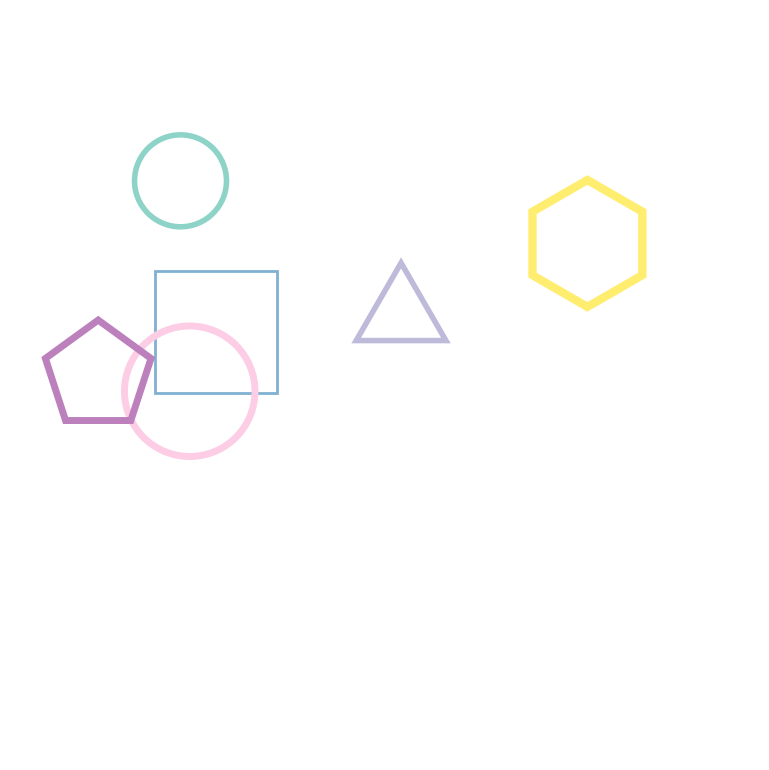[{"shape": "circle", "thickness": 2, "radius": 0.3, "center": [0.234, 0.765]}, {"shape": "triangle", "thickness": 2, "radius": 0.34, "center": [0.521, 0.591]}, {"shape": "square", "thickness": 1, "radius": 0.4, "center": [0.281, 0.569]}, {"shape": "circle", "thickness": 2.5, "radius": 0.42, "center": [0.246, 0.492]}, {"shape": "pentagon", "thickness": 2.5, "radius": 0.36, "center": [0.128, 0.512]}, {"shape": "hexagon", "thickness": 3, "radius": 0.41, "center": [0.763, 0.684]}]